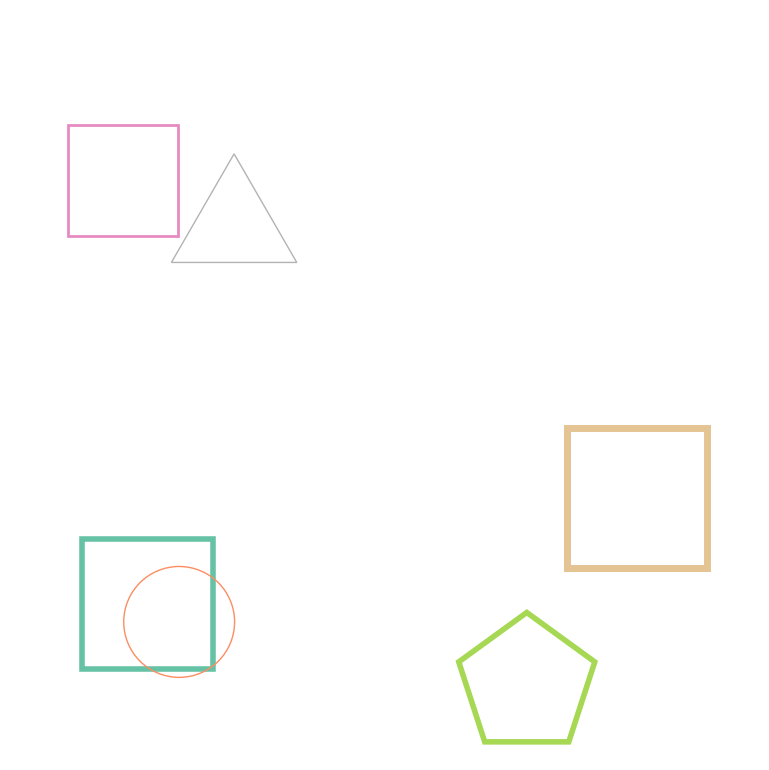[{"shape": "square", "thickness": 2, "radius": 0.43, "center": [0.192, 0.216]}, {"shape": "circle", "thickness": 0.5, "radius": 0.36, "center": [0.233, 0.192]}, {"shape": "square", "thickness": 1, "radius": 0.36, "center": [0.16, 0.766]}, {"shape": "pentagon", "thickness": 2, "radius": 0.46, "center": [0.684, 0.112]}, {"shape": "square", "thickness": 2.5, "radius": 0.46, "center": [0.827, 0.353]}, {"shape": "triangle", "thickness": 0.5, "radius": 0.47, "center": [0.304, 0.706]}]